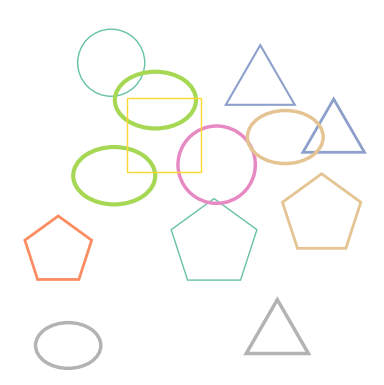[{"shape": "circle", "thickness": 1, "radius": 0.44, "center": [0.289, 0.837]}, {"shape": "pentagon", "thickness": 1, "radius": 0.59, "center": [0.556, 0.367]}, {"shape": "pentagon", "thickness": 2, "radius": 0.46, "center": [0.151, 0.348]}, {"shape": "triangle", "thickness": 1.5, "radius": 0.52, "center": [0.676, 0.779]}, {"shape": "triangle", "thickness": 2, "radius": 0.46, "center": [0.867, 0.651]}, {"shape": "circle", "thickness": 2.5, "radius": 0.5, "center": [0.563, 0.572]}, {"shape": "oval", "thickness": 3, "radius": 0.53, "center": [0.297, 0.544]}, {"shape": "oval", "thickness": 3, "radius": 0.53, "center": [0.404, 0.74]}, {"shape": "square", "thickness": 1, "radius": 0.48, "center": [0.426, 0.649]}, {"shape": "oval", "thickness": 2.5, "radius": 0.49, "center": [0.741, 0.644]}, {"shape": "pentagon", "thickness": 2, "radius": 0.54, "center": [0.835, 0.442]}, {"shape": "oval", "thickness": 2.5, "radius": 0.42, "center": [0.177, 0.103]}, {"shape": "triangle", "thickness": 2.5, "radius": 0.47, "center": [0.72, 0.128]}]